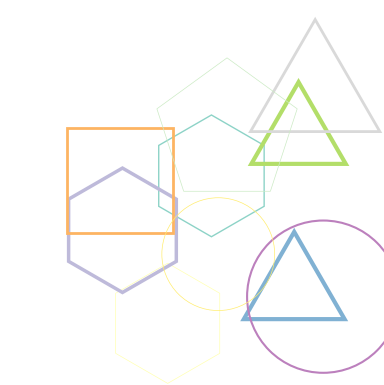[{"shape": "hexagon", "thickness": 1, "radius": 0.79, "center": [0.549, 0.543]}, {"shape": "hexagon", "thickness": 0.5, "radius": 0.78, "center": [0.436, 0.16]}, {"shape": "hexagon", "thickness": 2.5, "radius": 0.81, "center": [0.318, 0.402]}, {"shape": "triangle", "thickness": 3, "radius": 0.76, "center": [0.764, 0.247]}, {"shape": "square", "thickness": 2, "radius": 0.69, "center": [0.313, 0.531]}, {"shape": "triangle", "thickness": 3, "radius": 0.71, "center": [0.775, 0.645]}, {"shape": "triangle", "thickness": 2, "radius": 0.97, "center": [0.819, 0.755]}, {"shape": "circle", "thickness": 1.5, "radius": 0.99, "center": [0.84, 0.229]}, {"shape": "pentagon", "thickness": 0.5, "radius": 0.96, "center": [0.59, 0.658]}, {"shape": "circle", "thickness": 0.5, "radius": 0.73, "center": [0.567, 0.34]}]